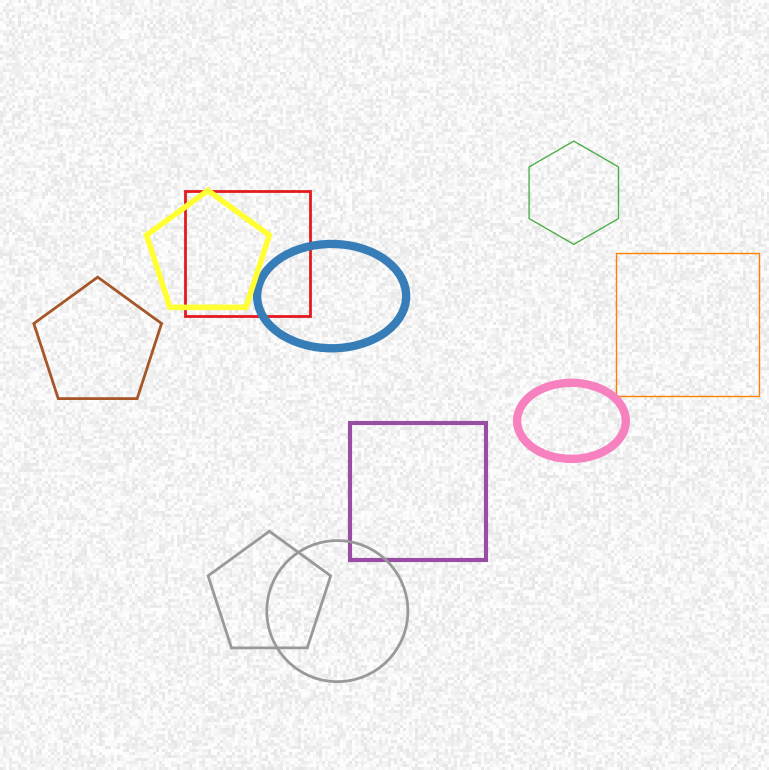[{"shape": "square", "thickness": 1, "radius": 0.41, "center": [0.321, 0.67]}, {"shape": "oval", "thickness": 3, "radius": 0.48, "center": [0.431, 0.615]}, {"shape": "hexagon", "thickness": 0.5, "radius": 0.34, "center": [0.745, 0.75]}, {"shape": "square", "thickness": 1.5, "radius": 0.44, "center": [0.543, 0.362]}, {"shape": "square", "thickness": 0.5, "radius": 0.47, "center": [0.893, 0.579]}, {"shape": "pentagon", "thickness": 2, "radius": 0.42, "center": [0.27, 0.669]}, {"shape": "pentagon", "thickness": 1, "radius": 0.44, "center": [0.127, 0.553]}, {"shape": "oval", "thickness": 3, "radius": 0.35, "center": [0.742, 0.453]}, {"shape": "circle", "thickness": 1, "radius": 0.46, "center": [0.438, 0.206]}, {"shape": "pentagon", "thickness": 1, "radius": 0.42, "center": [0.35, 0.226]}]